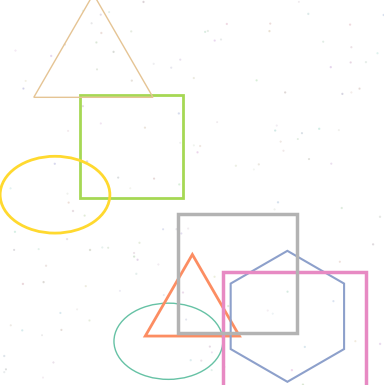[{"shape": "oval", "thickness": 1, "radius": 0.71, "center": [0.437, 0.114]}, {"shape": "triangle", "thickness": 2, "radius": 0.71, "center": [0.5, 0.198]}, {"shape": "hexagon", "thickness": 1.5, "radius": 0.85, "center": [0.746, 0.178]}, {"shape": "square", "thickness": 2.5, "radius": 0.93, "center": [0.766, 0.108]}, {"shape": "square", "thickness": 2, "radius": 0.67, "center": [0.341, 0.62]}, {"shape": "oval", "thickness": 2, "radius": 0.71, "center": [0.143, 0.494]}, {"shape": "triangle", "thickness": 1, "radius": 0.89, "center": [0.243, 0.837]}, {"shape": "square", "thickness": 2.5, "radius": 0.77, "center": [0.617, 0.289]}]